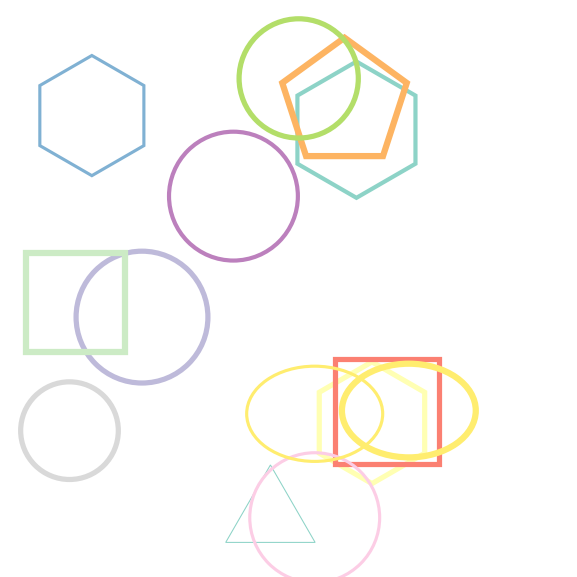[{"shape": "hexagon", "thickness": 2, "radius": 0.59, "center": [0.617, 0.775]}, {"shape": "triangle", "thickness": 0.5, "radius": 0.45, "center": [0.468, 0.105]}, {"shape": "hexagon", "thickness": 2.5, "radius": 0.53, "center": [0.644, 0.267]}, {"shape": "circle", "thickness": 2.5, "radius": 0.57, "center": [0.246, 0.45]}, {"shape": "square", "thickness": 2.5, "radius": 0.45, "center": [0.67, 0.286]}, {"shape": "hexagon", "thickness": 1.5, "radius": 0.52, "center": [0.159, 0.799]}, {"shape": "pentagon", "thickness": 3, "radius": 0.57, "center": [0.597, 0.821]}, {"shape": "circle", "thickness": 2.5, "radius": 0.52, "center": [0.517, 0.863]}, {"shape": "circle", "thickness": 1.5, "radius": 0.56, "center": [0.545, 0.103]}, {"shape": "circle", "thickness": 2.5, "radius": 0.42, "center": [0.12, 0.253]}, {"shape": "circle", "thickness": 2, "radius": 0.56, "center": [0.404, 0.66]}, {"shape": "square", "thickness": 3, "radius": 0.43, "center": [0.13, 0.476]}, {"shape": "oval", "thickness": 3, "radius": 0.58, "center": [0.708, 0.288]}, {"shape": "oval", "thickness": 1.5, "radius": 0.59, "center": [0.545, 0.283]}]